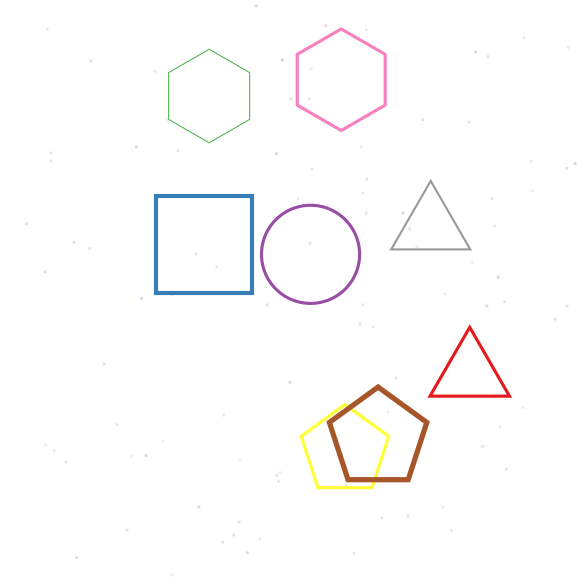[{"shape": "triangle", "thickness": 1.5, "radius": 0.4, "center": [0.813, 0.353]}, {"shape": "square", "thickness": 2, "radius": 0.42, "center": [0.353, 0.576]}, {"shape": "hexagon", "thickness": 0.5, "radius": 0.41, "center": [0.362, 0.833]}, {"shape": "circle", "thickness": 1.5, "radius": 0.42, "center": [0.538, 0.559]}, {"shape": "pentagon", "thickness": 1.5, "radius": 0.4, "center": [0.597, 0.219]}, {"shape": "pentagon", "thickness": 2.5, "radius": 0.44, "center": [0.655, 0.24]}, {"shape": "hexagon", "thickness": 1.5, "radius": 0.44, "center": [0.591, 0.861]}, {"shape": "triangle", "thickness": 1, "radius": 0.4, "center": [0.746, 0.607]}]